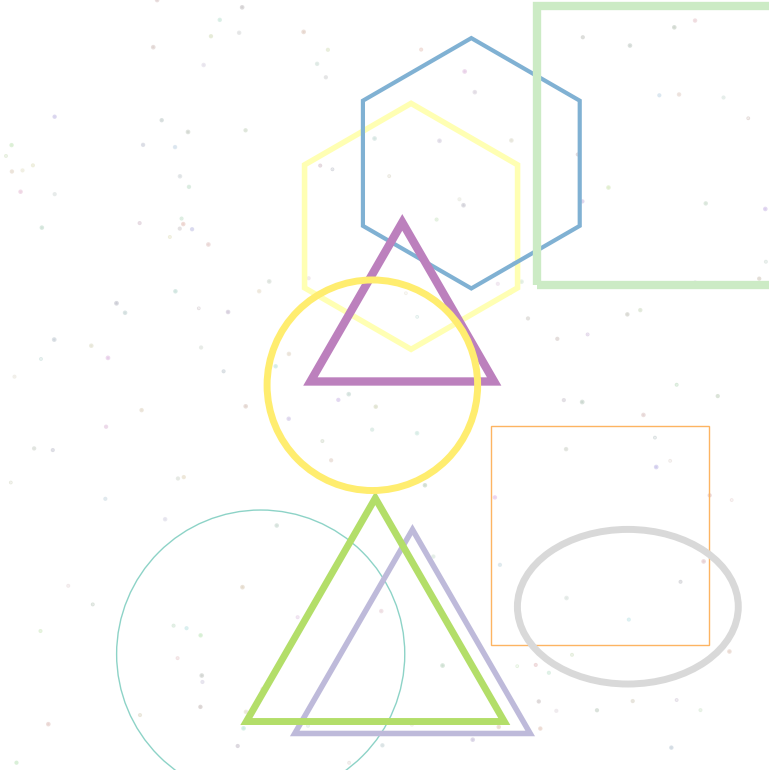[{"shape": "circle", "thickness": 0.5, "radius": 0.94, "center": [0.339, 0.151]}, {"shape": "hexagon", "thickness": 2, "radius": 0.8, "center": [0.534, 0.706]}, {"shape": "triangle", "thickness": 2, "radius": 0.88, "center": [0.536, 0.136]}, {"shape": "hexagon", "thickness": 1.5, "radius": 0.81, "center": [0.612, 0.788]}, {"shape": "square", "thickness": 0.5, "radius": 0.71, "center": [0.779, 0.305]}, {"shape": "triangle", "thickness": 2.5, "radius": 0.97, "center": [0.487, 0.16]}, {"shape": "oval", "thickness": 2.5, "radius": 0.72, "center": [0.815, 0.212]}, {"shape": "triangle", "thickness": 3, "radius": 0.69, "center": [0.522, 0.573]}, {"shape": "square", "thickness": 3, "radius": 0.91, "center": [0.879, 0.811]}, {"shape": "circle", "thickness": 2.5, "radius": 0.68, "center": [0.484, 0.5]}]